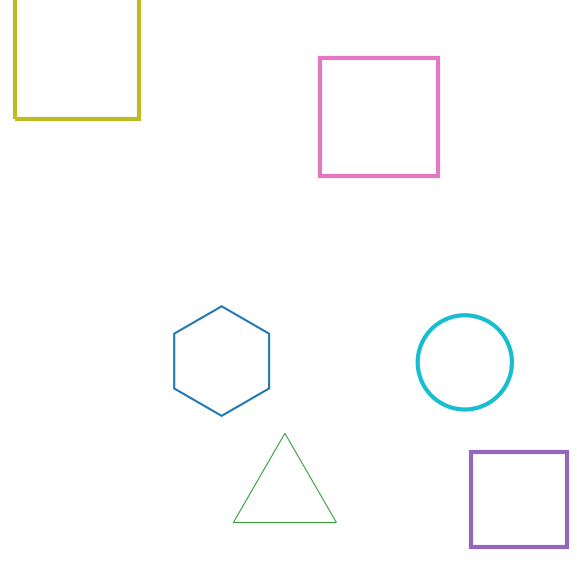[{"shape": "hexagon", "thickness": 1, "radius": 0.47, "center": [0.384, 0.374]}, {"shape": "triangle", "thickness": 0.5, "radius": 0.51, "center": [0.493, 0.146]}, {"shape": "square", "thickness": 2, "radius": 0.41, "center": [0.899, 0.134]}, {"shape": "square", "thickness": 2, "radius": 0.51, "center": [0.657, 0.796]}, {"shape": "square", "thickness": 2, "radius": 0.54, "center": [0.133, 0.9]}, {"shape": "circle", "thickness": 2, "radius": 0.41, "center": [0.805, 0.372]}]